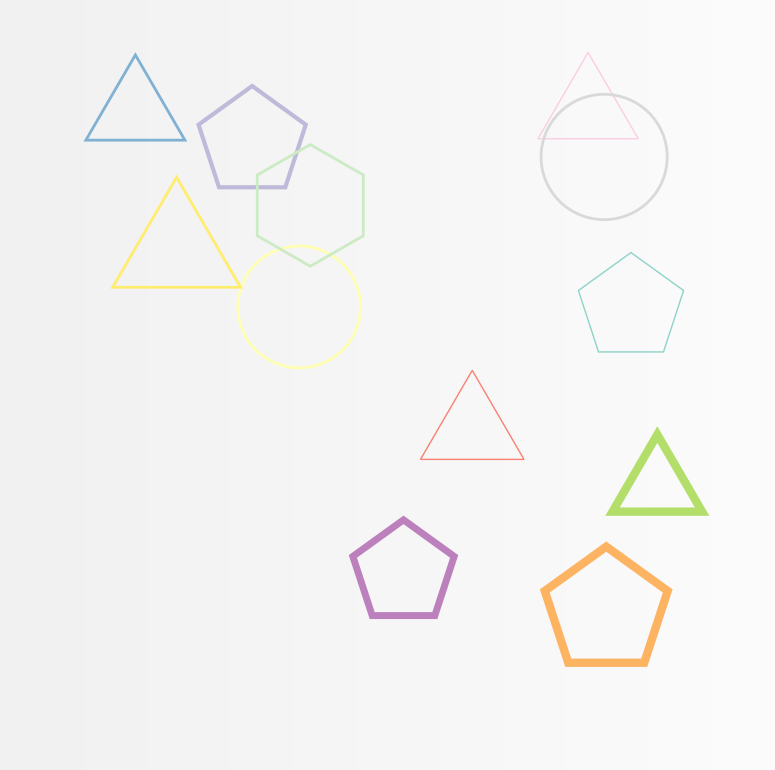[{"shape": "pentagon", "thickness": 0.5, "radius": 0.36, "center": [0.814, 0.601]}, {"shape": "circle", "thickness": 1, "radius": 0.4, "center": [0.386, 0.601]}, {"shape": "pentagon", "thickness": 1.5, "radius": 0.36, "center": [0.325, 0.816]}, {"shape": "triangle", "thickness": 0.5, "radius": 0.39, "center": [0.609, 0.442]}, {"shape": "triangle", "thickness": 1, "radius": 0.37, "center": [0.175, 0.855]}, {"shape": "pentagon", "thickness": 3, "radius": 0.42, "center": [0.782, 0.207]}, {"shape": "triangle", "thickness": 3, "radius": 0.33, "center": [0.848, 0.369]}, {"shape": "triangle", "thickness": 0.5, "radius": 0.37, "center": [0.759, 0.857]}, {"shape": "circle", "thickness": 1, "radius": 0.41, "center": [0.78, 0.796]}, {"shape": "pentagon", "thickness": 2.5, "radius": 0.34, "center": [0.521, 0.256]}, {"shape": "hexagon", "thickness": 1, "radius": 0.4, "center": [0.4, 0.733]}, {"shape": "triangle", "thickness": 1, "radius": 0.48, "center": [0.228, 0.675]}]